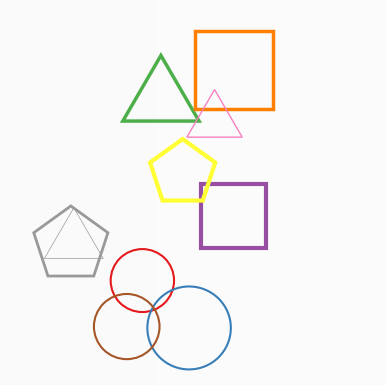[{"shape": "circle", "thickness": 1.5, "radius": 0.41, "center": [0.367, 0.271]}, {"shape": "circle", "thickness": 1.5, "radius": 0.54, "center": [0.488, 0.148]}, {"shape": "triangle", "thickness": 2.5, "radius": 0.57, "center": [0.415, 0.742]}, {"shape": "square", "thickness": 3, "radius": 0.42, "center": [0.603, 0.438]}, {"shape": "square", "thickness": 2.5, "radius": 0.5, "center": [0.604, 0.818]}, {"shape": "pentagon", "thickness": 3, "radius": 0.44, "center": [0.471, 0.551]}, {"shape": "circle", "thickness": 1.5, "radius": 0.42, "center": [0.327, 0.152]}, {"shape": "triangle", "thickness": 1, "radius": 0.41, "center": [0.554, 0.685]}, {"shape": "pentagon", "thickness": 2, "radius": 0.5, "center": [0.183, 0.364]}, {"shape": "triangle", "thickness": 0.5, "radius": 0.44, "center": [0.19, 0.372]}]